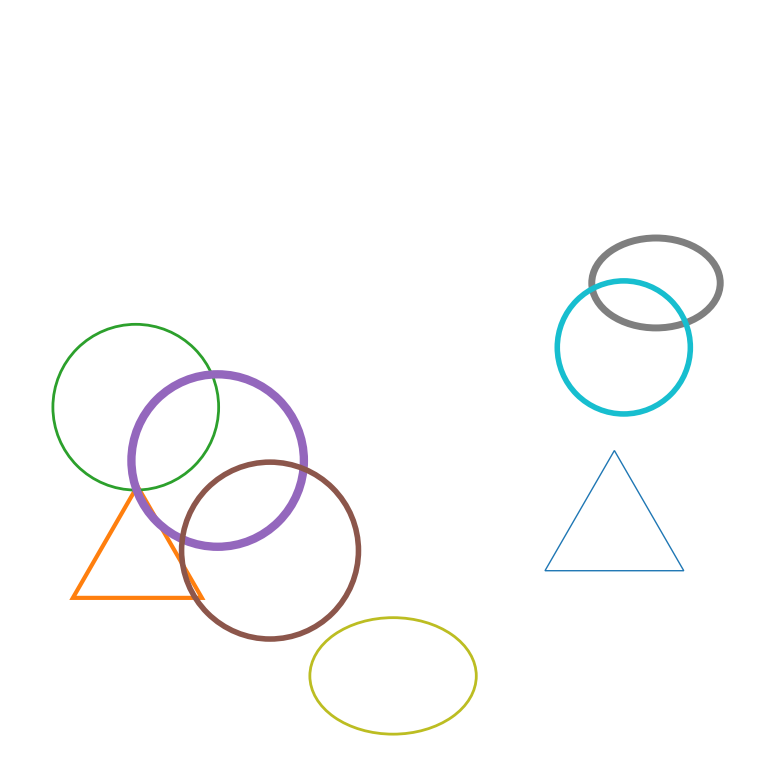[{"shape": "triangle", "thickness": 0.5, "radius": 0.52, "center": [0.798, 0.311]}, {"shape": "triangle", "thickness": 1.5, "radius": 0.48, "center": [0.178, 0.272]}, {"shape": "circle", "thickness": 1, "radius": 0.54, "center": [0.176, 0.471]}, {"shape": "circle", "thickness": 3, "radius": 0.56, "center": [0.283, 0.402]}, {"shape": "circle", "thickness": 2, "radius": 0.57, "center": [0.351, 0.285]}, {"shape": "oval", "thickness": 2.5, "radius": 0.42, "center": [0.852, 0.633]}, {"shape": "oval", "thickness": 1, "radius": 0.54, "center": [0.51, 0.122]}, {"shape": "circle", "thickness": 2, "radius": 0.43, "center": [0.81, 0.549]}]